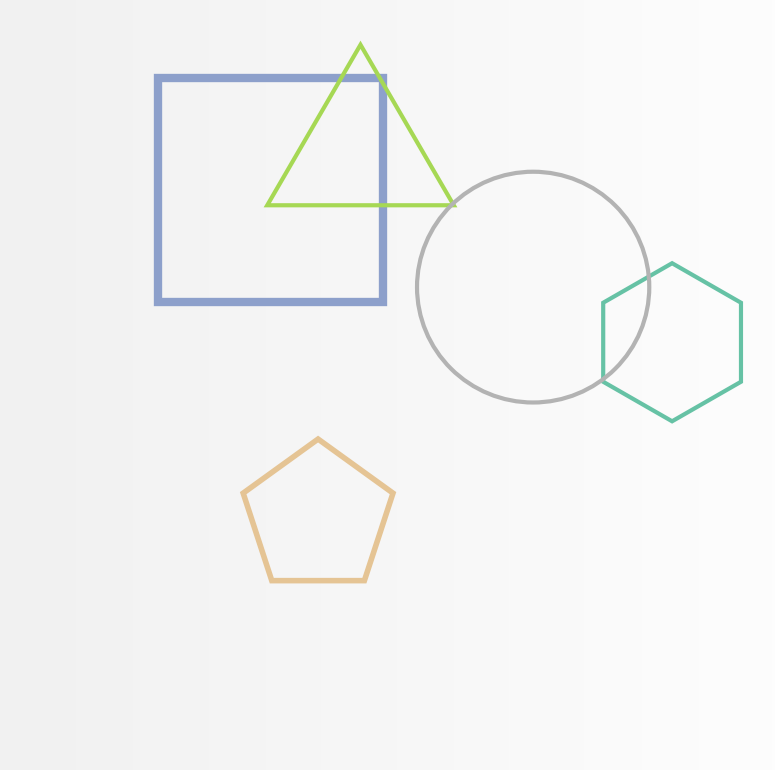[{"shape": "hexagon", "thickness": 1.5, "radius": 0.51, "center": [0.867, 0.556]}, {"shape": "square", "thickness": 3, "radius": 0.73, "center": [0.35, 0.753]}, {"shape": "triangle", "thickness": 1.5, "radius": 0.69, "center": [0.465, 0.803]}, {"shape": "pentagon", "thickness": 2, "radius": 0.51, "center": [0.41, 0.328]}, {"shape": "circle", "thickness": 1.5, "radius": 0.75, "center": [0.688, 0.627]}]